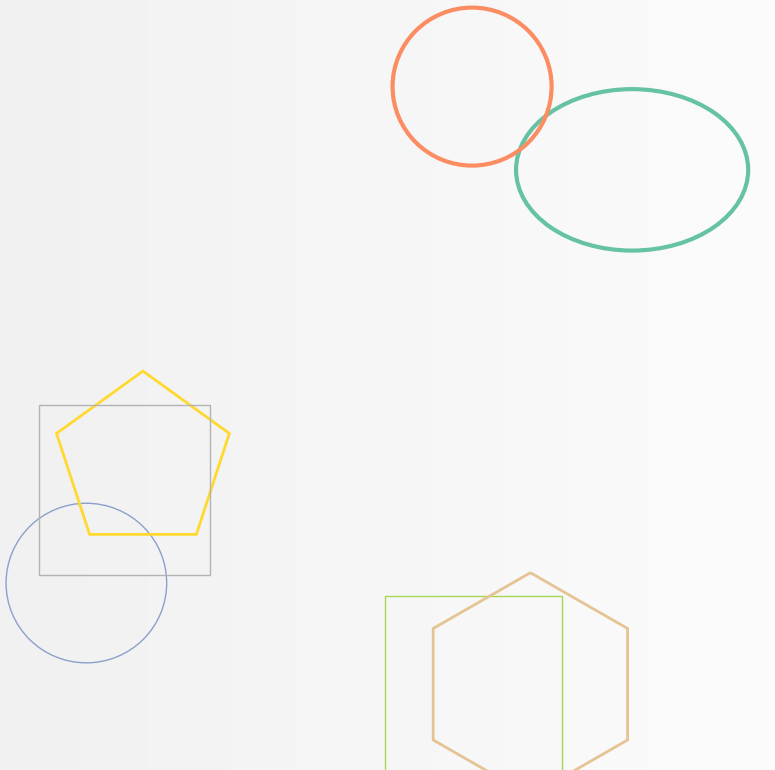[{"shape": "oval", "thickness": 1.5, "radius": 0.75, "center": [0.816, 0.779]}, {"shape": "circle", "thickness": 1.5, "radius": 0.51, "center": [0.609, 0.888]}, {"shape": "circle", "thickness": 0.5, "radius": 0.52, "center": [0.111, 0.243]}, {"shape": "square", "thickness": 0.5, "radius": 0.57, "center": [0.61, 0.111]}, {"shape": "pentagon", "thickness": 1, "radius": 0.59, "center": [0.184, 0.401]}, {"shape": "hexagon", "thickness": 1, "radius": 0.72, "center": [0.684, 0.111]}, {"shape": "square", "thickness": 0.5, "radius": 0.55, "center": [0.161, 0.363]}]